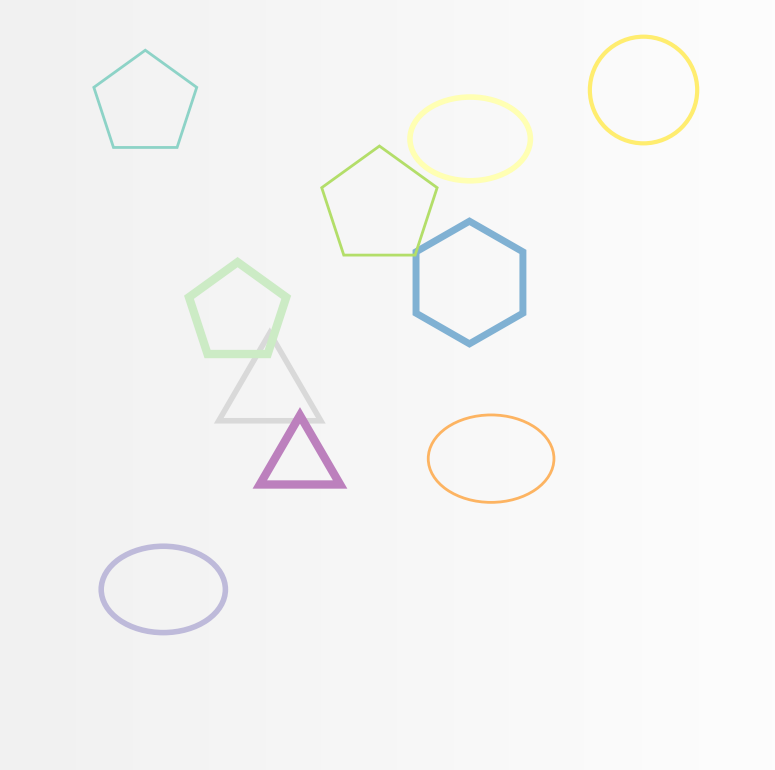[{"shape": "pentagon", "thickness": 1, "radius": 0.35, "center": [0.187, 0.865]}, {"shape": "oval", "thickness": 2, "radius": 0.39, "center": [0.607, 0.82]}, {"shape": "oval", "thickness": 2, "radius": 0.4, "center": [0.211, 0.235]}, {"shape": "hexagon", "thickness": 2.5, "radius": 0.4, "center": [0.606, 0.633]}, {"shape": "oval", "thickness": 1, "radius": 0.41, "center": [0.634, 0.404]}, {"shape": "pentagon", "thickness": 1, "radius": 0.39, "center": [0.49, 0.732]}, {"shape": "triangle", "thickness": 2, "radius": 0.38, "center": [0.348, 0.492]}, {"shape": "triangle", "thickness": 3, "radius": 0.3, "center": [0.387, 0.401]}, {"shape": "pentagon", "thickness": 3, "radius": 0.33, "center": [0.307, 0.594]}, {"shape": "circle", "thickness": 1.5, "radius": 0.35, "center": [0.83, 0.883]}]